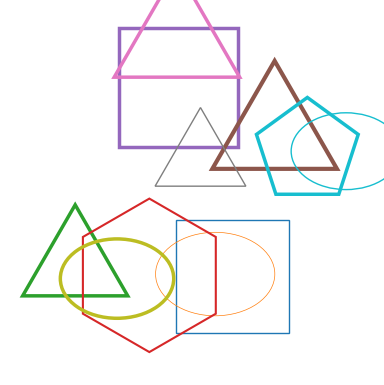[{"shape": "square", "thickness": 1, "radius": 0.73, "center": [0.604, 0.282]}, {"shape": "oval", "thickness": 0.5, "radius": 0.77, "center": [0.559, 0.288]}, {"shape": "triangle", "thickness": 2.5, "radius": 0.79, "center": [0.195, 0.31]}, {"shape": "hexagon", "thickness": 1.5, "radius": 1.0, "center": [0.388, 0.285]}, {"shape": "square", "thickness": 2.5, "radius": 0.77, "center": [0.463, 0.773]}, {"shape": "triangle", "thickness": 3, "radius": 0.93, "center": [0.713, 0.655]}, {"shape": "triangle", "thickness": 2.5, "radius": 0.94, "center": [0.46, 0.894]}, {"shape": "triangle", "thickness": 1, "radius": 0.68, "center": [0.521, 0.584]}, {"shape": "oval", "thickness": 2.5, "radius": 0.74, "center": [0.304, 0.276]}, {"shape": "oval", "thickness": 1, "radius": 0.71, "center": [0.899, 0.607]}, {"shape": "pentagon", "thickness": 2.5, "radius": 0.69, "center": [0.798, 0.608]}]